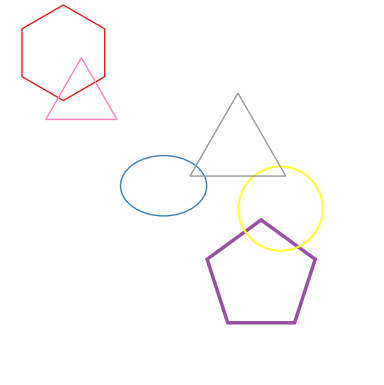[{"shape": "hexagon", "thickness": 1, "radius": 0.62, "center": [0.165, 0.863]}, {"shape": "oval", "thickness": 1, "radius": 0.56, "center": [0.425, 0.518]}, {"shape": "pentagon", "thickness": 2.5, "radius": 0.74, "center": [0.678, 0.281]}, {"shape": "circle", "thickness": 1.5, "radius": 0.55, "center": [0.729, 0.458]}, {"shape": "triangle", "thickness": 1, "radius": 0.53, "center": [0.211, 0.743]}, {"shape": "triangle", "thickness": 1, "radius": 0.72, "center": [0.618, 0.615]}]